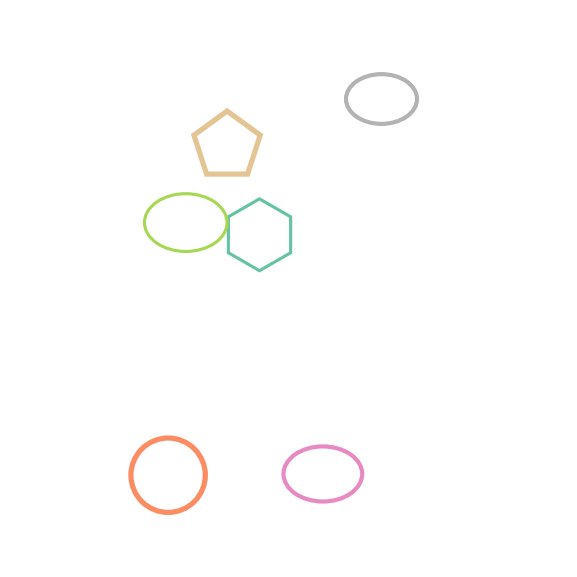[{"shape": "hexagon", "thickness": 1.5, "radius": 0.31, "center": [0.449, 0.593]}, {"shape": "circle", "thickness": 2.5, "radius": 0.32, "center": [0.291, 0.176]}, {"shape": "oval", "thickness": 2, "radius": 0.34, "center": [0.559, 0.178]}, {"shape": "oval", "thickness": 1.5, "radius": 0.36, "center": [0.322, 0.614]}, {"shape": "pentagon", "thickness": 2.5, "radius": 0.3, "center": [0.393, 0.746]}, {"shape": "oval", "thickness": 2, "radius": 0.31, "center": [0.661, 0.828]}]